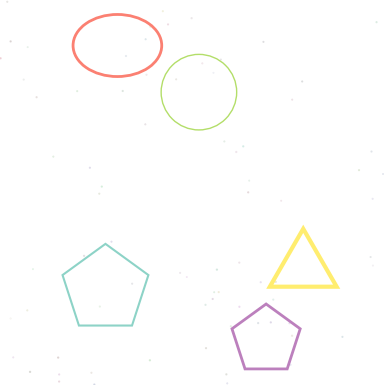[{"shape": "pentagon", "thickness": 1.5, "radius": 0.59, "center": [0.274, 0.249]}, {"shape": "oval", "thickness": 2, "radius": 0.58, "center": [0.305, 0.882]}, {"shape": "circle", "thickness": 1, "radius": 0.49, "center": [0.517, 0.761]}, {"shape": "pentagon", "thickness": 2, "radius": 0.47, "center": [0.691, 0.117]}, {"shape": "triangle", "thickness": 3, "radius": 0.5, "center": [0.788, 0.305]}]